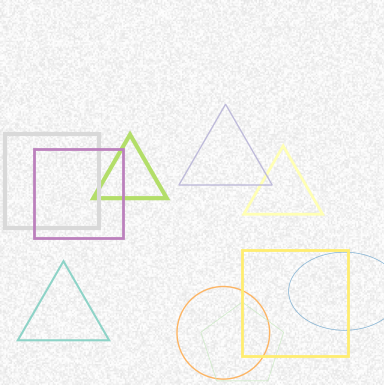[{"shape": "triangle", "thickness": 1.5, "radius": 0.68, "center": [0.165, 0.185]}, {"shape": "triangle", "thickness": 2, "radius": 0.59, "center": [0.736, 0.503]}, {"shape": "triangle", "thickness": 1, "radius": 0.7, "center": [0.586, 0.589]}, {"shape": "oval", "thickness": 0.5, "radius": 0.72, "center": [0.895, 0.244]}, {"shape": "circle", "thickness": 1, "radius": 0.6, "center": [0.58, 0.136]}, {"shape": "triangle", "thickness": 3, "radius": 0.55, "center": [0.338, 0.54]}, {"shape": "square", "thickness": 3, "radius": 0.61, "center": [0.136, 0.53]}, {"shape": "square", "thickness": 2, "radius": 0.58, "center": [0.205, 0.497]}, {"shape": "pentagon", "thickness": 0.5, "radius": 0.57, "center": [0.629, 0.102]}, {"shape": "square", "thickness": 2, "radius": 0.69, "center": [0.766, 0.214]}]